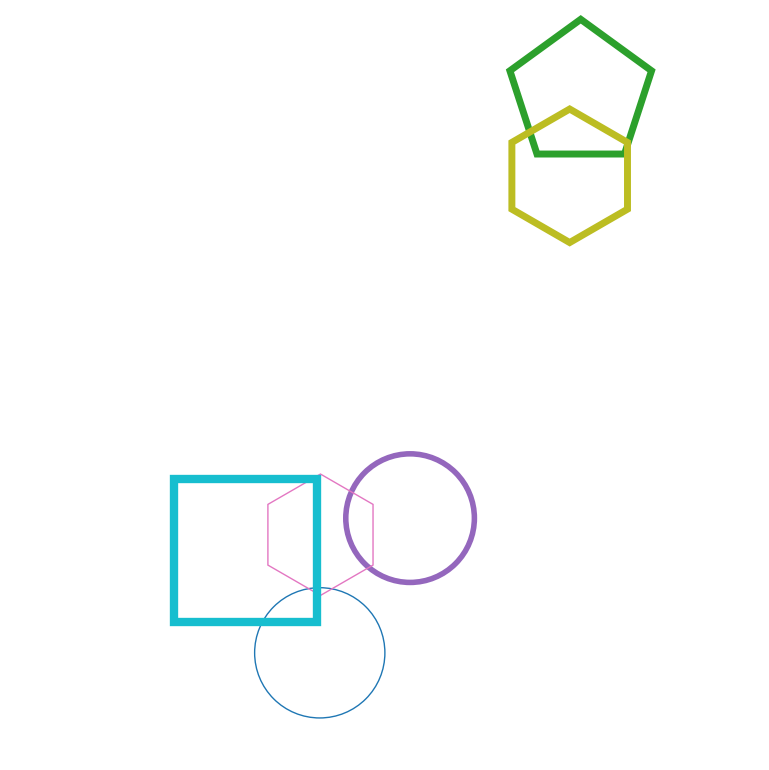[{"shape": "circle", "thickness": 0.5, "radius": 0.42, "center": [0.415, 0.152]}, {"shape": "pentagon", "thickness": 2.5, "radius": 0.48, "center": [0.754, 0.878]}, {"shape": "circle", "thickness": 2, "radius": 0.42, "center": [0.533, 0.327]}, {"shape": "hexagon", "thickness": 0.5, "radius": 0.39, "center": [0.416, 0.306]}, {"shape": "hexagon", "thickness": 2.5, "radius": 0.43, "center": [0.74, 0.772]}, {"shape": "square", "thickness": 3, "radius": 0.46, "center": [0.319, 0.285]}]